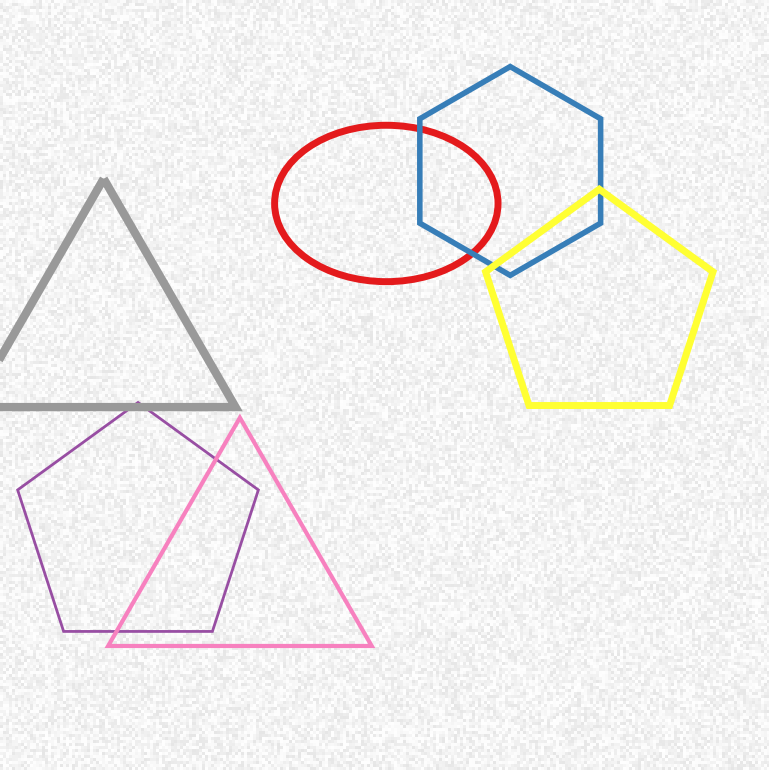[{"shape": "oval", "thickness": 2.5, "radius": 0.73, "center": [0.502, 0.736]}, {"shape": "hexagon", "thickness": 2, "radius": 0.68, "center": [0.663, 0.778]}, {"shape": "pentagon", "thickness": 1, "radius": 0.82, "center": [0.179, 0.313]}, {"shape": "pentagon", "thickness": 2.5, "radius": 0.78, "center": [0.778, 0.599]}, {"shape": "triangle", "thickness": 1.5, "radius": 0.99, "center": [0.312, 0.26]}, {"shape": "triangle", "thickness": 3, "radius": 0.99, "center": [0.135, 0.57]}]